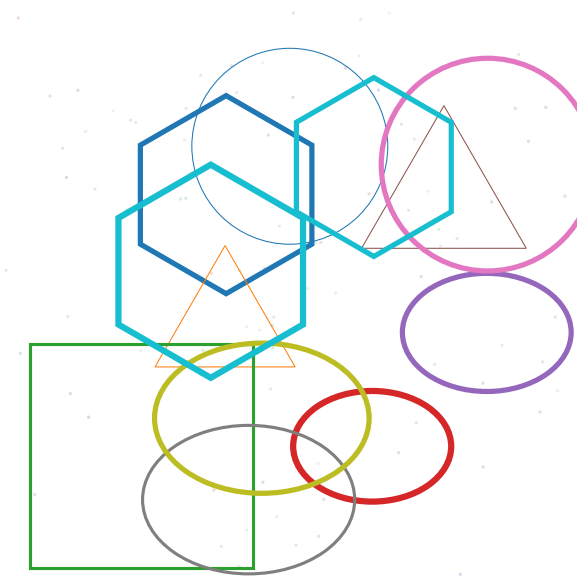[{"shape": "circle", "thickness": 0.5, "radius": 0.85, "center": [0.502, 0.746]}, {"shape": "hexagon", "thickness": 2.5, "radius": 0.86, "center": [0.392, 0.662]}, {"shape": "triangle", "thickness": 0.5, "radius": 0.7, "center": [0.39, 0.434]}, {"shape": "square", "thickness": 1.5, "radius": 0.97, "center": [0.245, 0.209]}, {"shape": "oval", "thickness": 3, "radius": 0.68, "center": [0.644, 0.226]}, {"shape": "oval", "thickness": 2.5, "radius": 0.73, "center": [0.843, 0.424]}, {"shape": "triangle", "thickness": 0.5, "radius": 0.82, "center": [0.769, 0.652]}, {"shape": "circle", "thickness": 2.5, "radius": 0.92, "center": [0.844, 0.714]}, {"shape": "oval", "thickness": 1.5, "radius": 0.92, "center": [0.431, 0.134]}, {"shape": "oval", "thickness": 2.5, "radius": 0.93, "center": [0.453, 0.275]}, {"shape": "hexagon", "thickness": 3, "radius": 0.92, "center": [0.365, 0.529]}, {"shape": "hexagon", "thickness": 2.5, "radius": 0.77, "center": [0.647, 0.71]}]